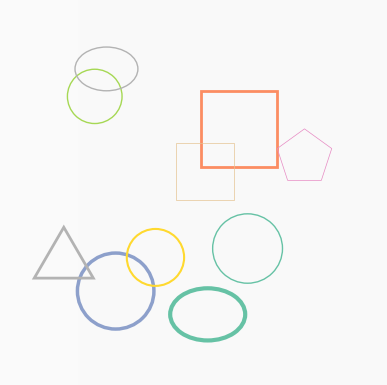[{"shape": "circle", "thickness": 1, "radius": 0.45, "center": [0.639, 0.354]}, {"shape": "oval", "thickness": 3, "radius": 0.48, "center": [0.536, 0.183]}, {"shape": "square", "thickness": 2, "radius": 0.49, "center": [0.618, 0.665]}, {"shape": "circle", "thickness": 2.5, "radius": 0.49, "center": [0.299, 0.244]}, {"shape": "pentagon", "thickness": 0.5, "radius": 0.37, "center": [0.786, 0.591]}, {"shape": "circle", "thickness": 1, "radius": 0.35, "center": [0.244, 0.75]}, {"shape": "circle", "thickness": 1.5, "radius": 0.37, "center": [0.401, 0.331]}, {"shape": "square", "thickness": 0.5, "radius": 0.37, "center": [0.529, 0.555]}, {"shape": "oval", "thickness": 1, "radius": 0.41, "center": [0.275, 0.821]}, {"shape": "triangle", "thickness": 2, "radius": 0.44, "center": [0.165, 0.322]}]